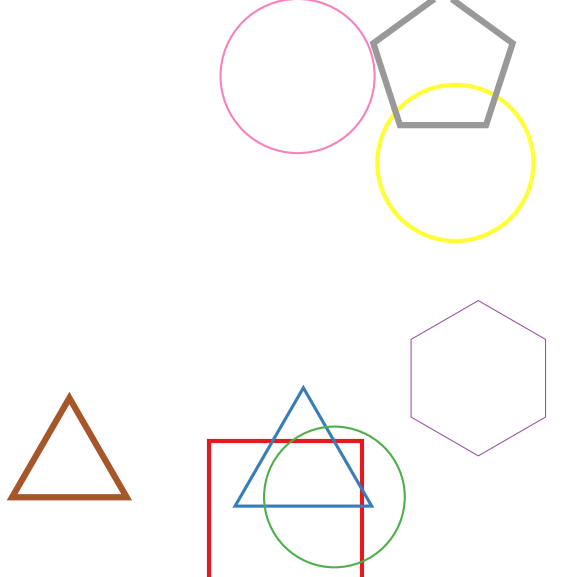[{"shape": "square", "thickness": 2, "radius": 0.66, "center": [0.494, 0.103]}, {"shape": "triangle", "thickness": 1.5, "radius": 0.68, "center": [0.525, 0.191]}, {"shape": "circle", "thickness": 1, "radius": 0.61, "center": [0.579, 0.139]}, {"shape": "hexagon", "thickness": 0.5, "radius": 0.67, "center": [0.828, 0.344]}, {"shape": "circle", "thickness": 2, "radius": 0.68, "center": [0.789, 0.717]}, {"shape": "triangle", "thickness": 3, "radius": 0.57, "center": [0.12, 0.195]}, {"shape": "circle", "thickness": 1, "radius": 0.67, "center": [0.515, 0.867]}, {"shape": "pentagon", "thickness": 3, "radius": 0.63, "center": [0.767, 0.885]}]